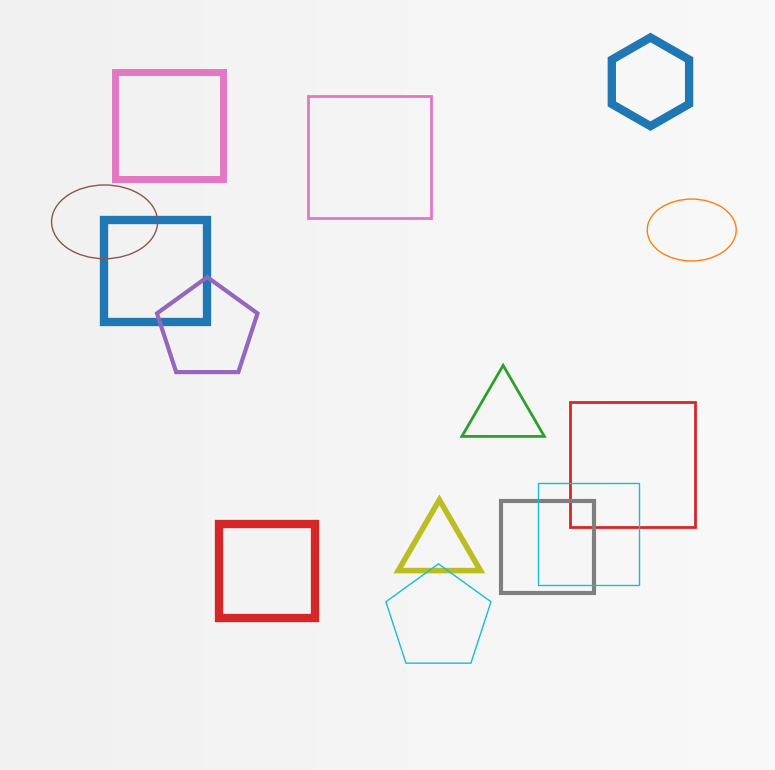[{"shape": "square", "thickness": 3, "radius": 0.33, "center": [0.201, 0.648]}, {"shape": "hexagon", "thickness": 3, "radius": 0.29, "center": [0.839, 0.894]}, {"shape": "oval", "thickness": 0.5, "radius": 0.29, "center": [0.893, 0.701]}, {"shape": "triangle", "thickness": 1, "radius": 0.31, "center": [0.649, 0.464]}, {"shape": "square", "thickness": 3, "radius": 0.31, "center": [0.344, 0.258]}, {"shape": "square", "thickness": 1, "radius": 0.4, "center": [0.816, 0.396]}, {"shape": "pentagon", "thickness": 1.5, "radius": 0.34, "center": [0.267, 0.572]}, {"shape": "oval", "thickness": 0.5, "radius": 0.34, "center": [0.135, 0.712]}, {"shape": "square", "thickness": 1, "radius": 0.4, "center": [0.477, 0.796]}, {"shape": "square", "thickness": 2.5, "radius": 0.35, "center": [0.218, 0.837]}, {"shape": "square", "thickness": 1.5, "radius": 0.3, "center": [0.706, 0.29]}, {"shape": "triangle", "thickness": 2, "radius": 0.31, "center": [0.567, 0.29]}, {"shape": "pentagon", "thickness": 0.5, "radius": 0.36, "center": [0.566, 0.196]}, {"shape": "square", "thickness": 0.5, "radius": 0.33, "center": [0.759, 0.306]}]